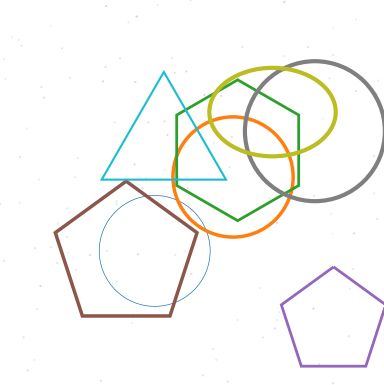[{"shape": "circle", "thickness": 0.5, "radius": 0.72, "center": [0.402, 0.348]}, {"shape": "circle", "thickness": 2.5, "radius": 0.78, "center": [0.605, 0.54]}, {"shape": "hexagon", "thickness": 2, "radius": 0.91, "center": [0.617, 0.61]}, {"shape": "pentagon", "thickness": 2, "radius": 0.71, "center": [0.866, 0.164]}, {"shape": "pentagon", "thickness": 2.5, "radius": 0.97, "center": [0.328, 0.336]}, {"shape": "circle", "thickness": 3, "radius": 0.91, "center": [0.818, 0.659]}, {"shape": "oval", "thickness": 3, "radius": 0.82, "center": [0.708, 0.709]}, {"shape": "triangle", "thickness": 1.5, "radius": 0.93, "center": [0.426, 0.627]}]